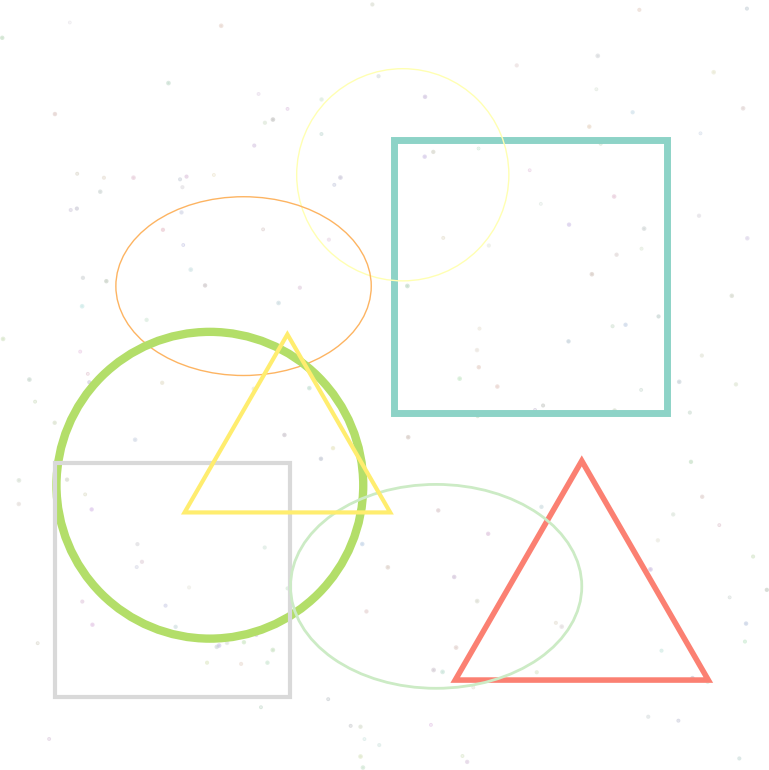[{"shape": "square", "thickness": 2.5, "radius": 0.89, "center": [0.689, 0.641]}, {"shape": "circle", "thickness": 0.5, "radius": 0.69, "center": [0.523, 0.773]}, {"shape": "triangle", "thickness": 2, "radius": 0.95, "center": [0.756, 0.212]}, {"shape": "oval", "thickness": 0.5, "radius": 0.83, "center": [0.316, 0.628]}, {"shape": "circle", "thickness": 3, "radius": 1.0, "center": [0.273, 0.37]}, {"shape": "square", "thickness": 1.5, "radius": 0.76, "center": [0.224, 0.247]}, {"shape": "oval", "thickness": 1, "radius": 0.95, "center": [0.566, 0.238]}, {"shape": "triangle", "thickness": 1.5, "radius": 0.77, "center": [0.373, 0.412]}]